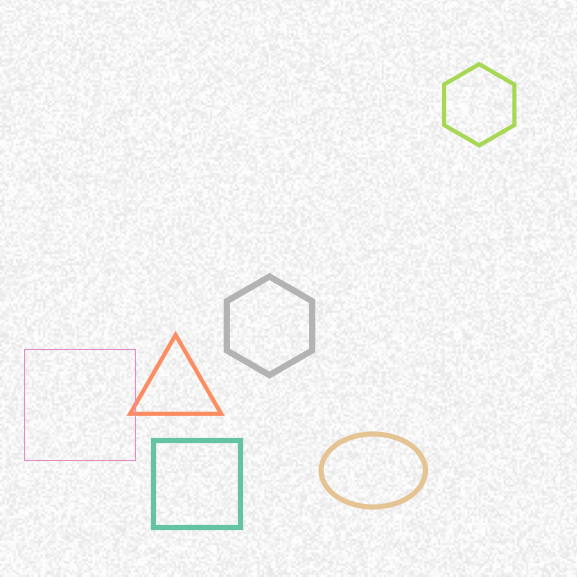[{"shape": "square", "thickness": 2.5, "radius": 0.38, "center": [0.34, 0.161]}, {"shape": "triangle", "thickness": 2, "radius": 0.46, "center": [0.304, 0.328]}, {"shape": "square", "thickness": 0.5, "radius": 0.48, "center": [0.137, 0.298]}, {"shape": "hexagon", "thickness": 2, "radius": 0.35, "center": [0.83, 0.818]}, {"shape": "oval", "thickness": 2.5, "radius": 0.45, "center": [0.646, 0.184]}, {"shape": "hexagon", "thickness": 3, "radius": 0.43, "center": [0.467, 0.435]}]